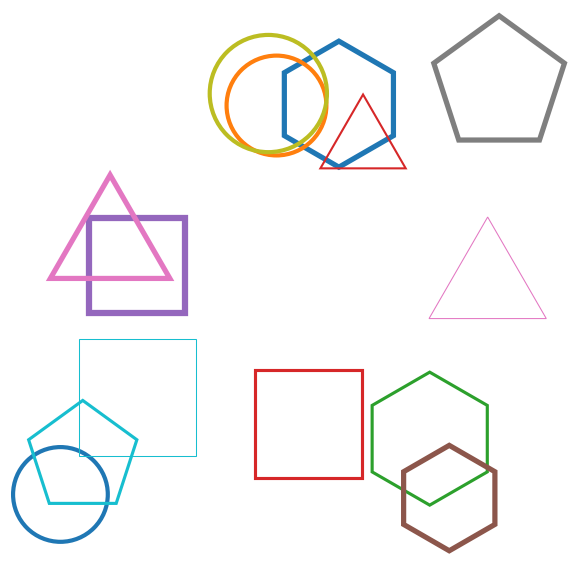[{"shape": "hexagon", "thickness": 2.5, "radius": 0.55, "center": [0.587, 0.819]}, {"shape": "circle", "thickness": 2, "radius": 0.41, "center": [0.105, 0.143]}, {"shape": "circle", "thickness": 2, "radius": 0.43, "center": [0.479, 0.816]}, {"shape": "hexagon", "thickness": 1.5, "radius": 0.58, "center": [0.744, 0.24]}, {"shape": "triangle", "thickness": 1, "radius": 0.43, "center": [0.629, 0.75]}, {"shape": "square", "thickness": 1.5, "radius": 0.46, "center": [0.534, 0.265]}, {"shape": "square", "thickness": 3, "radius": 0.41, "center": [0.237, 0.539]}, {"shape": "hexagon", "thickness": 2.5, "radius": 0.46, "center": [0.778, 0.137]}, {"shape": "triangle", "thickness": 2.5, "radius": 0.6, "center": [0.191, 0.577]}, {"shape": "triangle", "thickness": 0.5, "radius": 0.59, "center": [0.844, 0.506]}, {"shape": "pentagon", "thickness": 2.5, "radius": 0.59, "center": [0.864, 0.853]}, {"shape": "circle", "thickness": 2, "radius": 0.51, "center": [0.465, 0.837]}, {"shape": "square", "thickness": 0.5, "radius": 0.51, "center": [0.237, 0.31]}, {"shape": "pentagon", "thickness": 1.5, "radius": 0.49, "center": [0.143, 0.207]}]